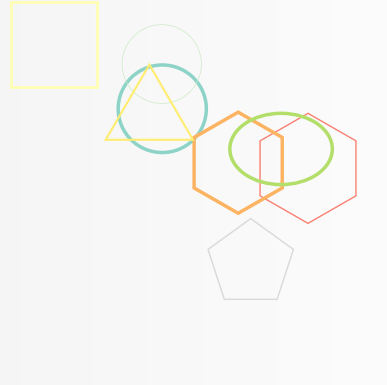[{"shape": "circle", "thickness": 2.5, "radius": 0.57, "center": [0.419, 0.718]}, {"shape": "square", "thickness": 2, "radius": 0.55, "center": [0.139, 0.884]}, {"shape": "hexagon", "thickness": 1, "radius": 0.71, "center": [0.795, 0.563]}, {"shape": "hexagon", "thickness": 2.5, "radius": 0.66, "center": [0.615, 0.577]}, {"shape": "oval", "thickness": 2.5, "radius": 0.66, "center": [0.725, 0.613]}, {"shape": "pentagon", "thickness": 1, "radius": 0.58, "center": [0.647, 0.316]}, {"shape": "circle", "thickness": 0.5, "radius": 0.51, "center": [0.418, 0.834]}, {"shape": "triangle", "thickness": 1.5, "radius": 0.65, "center": [0.385, 0.702]}]